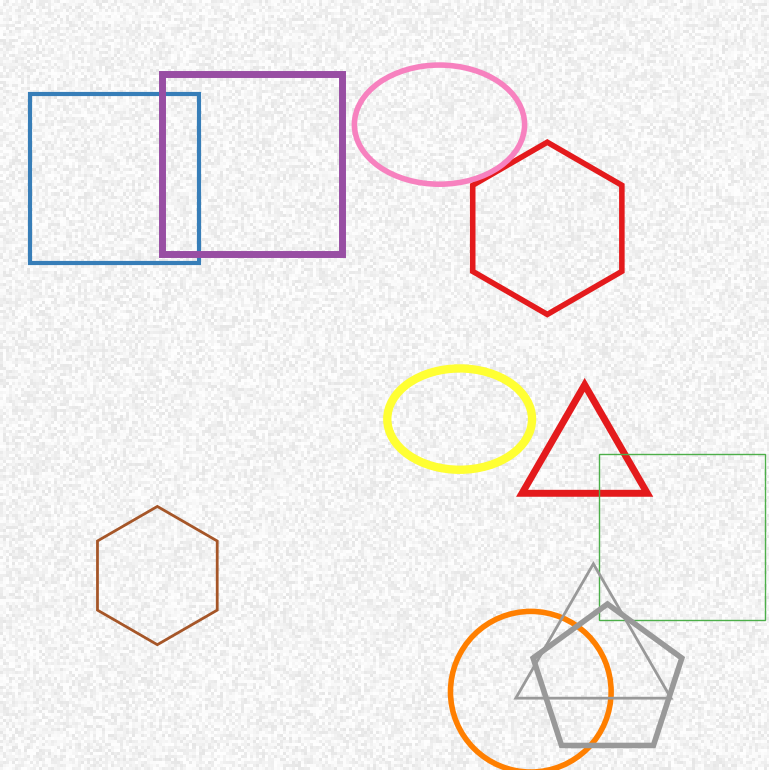[{"shape": "hexagon", "thickness": 2, "radius": 0.56, "center": [0.711, 0.703]}, {"shape": "triangle", "thickness": 2.5, "radius": 0.47, "center": [0.759, 0.406]}, {"shape": "square", "thickness": 1.5, "radius": 0.55, "center": [0.149, 0.768]}, {"shape": "square", "thickness": 0.5, "radius": 0.54, "center": [0.886, 0.303]}, {"shape": "square", "thickness": 2.5, "radius": 0.59, "center": [0.327, 0.787]}, {"shape": "circle", "thickness": 2, "radius": 0.52, "center": [0.689, 0.102]}, {"shape": "oval", "thickness": 3, "radius": 0.47, "center": [0.597, 0.456]}, {"shape": "hexagon", "thickness": 1, "radius": 0.45, "center": [0.204, 0.253]}, {"shape": "oval", "thickness": 2, "radius": 0.55, "center": [0.571, 0.838]}, {"shape": "pentagon", "thickness": 2, "radius": 0.51, "center": [0.789, 0.114]}, {"shape": "triangle", "thickness": 1, "radius": 0.58, "center": [0.771, 0.151]}]